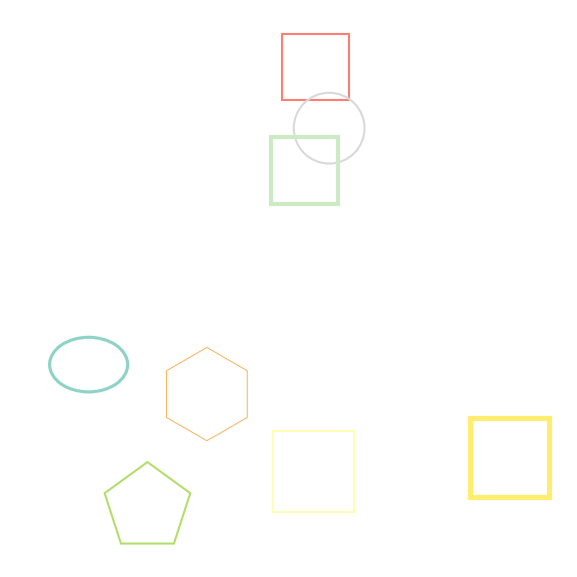[{"shape": "oval", "thickness": 1.5, "radius": 0.34, "center": [0.153, 0.368]}, {"shape": "square", "thickness": 1, "radius": 0.35, "center": [0.543, 0.183]}, {"shape": "square", "thickness": 1, "radius": 0.29, "center": [0.546, 0.883]}, {"shape": "hexagon", "thickness": 0.5, "radius": 0.4, "center": [0.358, 0.317]}, {"shape": "pentagon", "thickness": 1, "radius": 0.39, "center": [0.255, 0.121]}, {"shape": "circle", "thickness": 1, "radius": 0.31, "center": [0.57, 0.777]}, {"shape": "square", "thickness": 2, "radius": 0.29, "center": [0.527, 0.703]}, {"shape": "square", "thickness": 2.5, "radius": 0.34, "center": [0.882, 0.207]}]